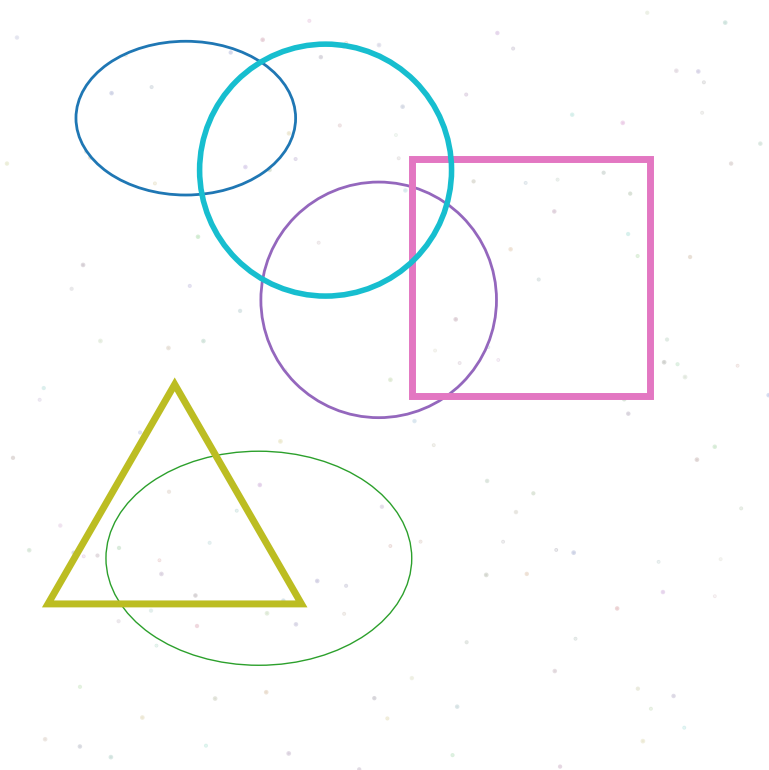[{"shape": "oval", "thickness": 1, "radius": 0.71, "center": [0.241, 0.847]}, {"shape": "oval", "thickness": 0.5, "radius": 0.99, "center": [0.336, 0.275]}, {"shape": "circle", "thickness": 1, "radius": 0.76, "center": [0.492, 0.611]}, {"shape": "square", "thickness": 2.5, "radius": 0.77, "center": [0.69, 0.64]}, {"shape": "triangle", "thickness": 2.5, "radius": 0.95, "center": [0.227, 0.311]}, {"shape": "circle", "thickness": 2, "radius": 0.82, "center": [0.423, 0.779]}]